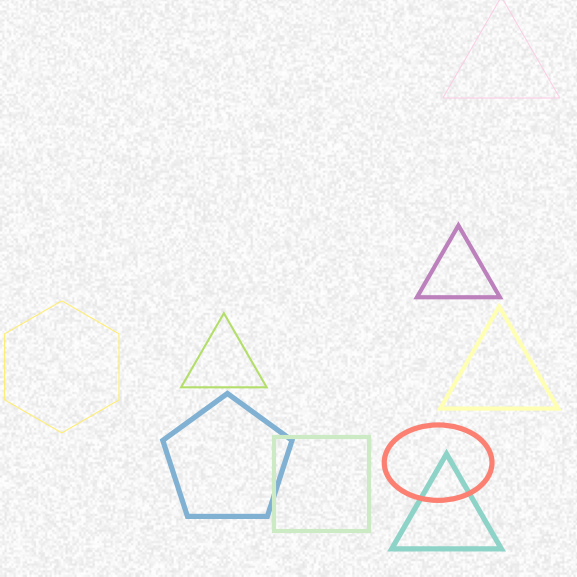[{"shape": "triangle", "thickness": 2.5, "radius": 0.55, "center": [0.773, 0.104]}, {"shape": "triangle", "thickness": 2, "radius": 0.59, "center": [0.864, 0.351]}, {"shape": "oval", "thickness": 2.5, "radius": 0.47, "center": [0.759, 0.198]}, {"shape": "pentagon", "thickness": 2.5, "radius": 0.59, "center": [0.394, 0.2]}, {"shape": "triangle", "thickness": 1, "radius": 0.43, "center": [0.388, 0.371]}, {"shape": "triangle", "thickness": 0.5, "radius": 0.58, "center": [0.868, 0.888]}, {"shape": "triangle", "thickness": 2, "radius": 0.41, "center": [0.794, 0.526]}, {"shape": "square", "thickness": 2, "radius": 0.41, "center": [0.557, 0.161]}, {"shape": "hexagon", "thickness": 0.5, "radius": 0.57, "center": [0.107, 0.364]}]